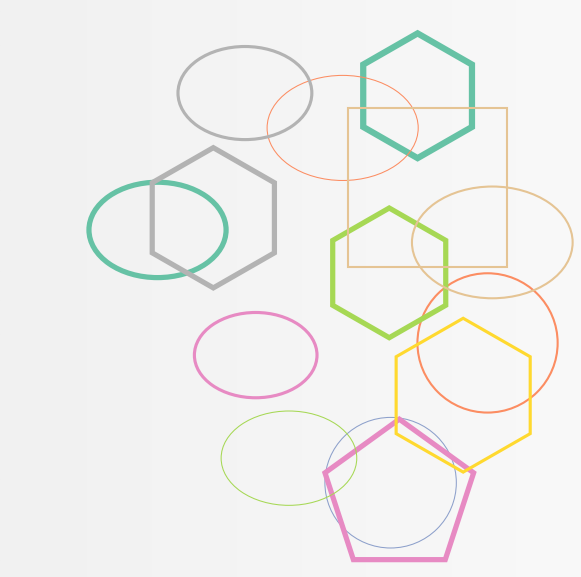[{"shape": "oval", "thickness": 2.5, "radius": 0.59, "center": [0.271, 0.601]}, {"shape": "hexagon", "thickness": 3, "radius": 0.54, "center": [0.718, 0.833]}, {"shape": "oval", "thickness": 0.5, "radius": 0.65, "center": [0.59, 0.778]}, {"shape": "circle", "thickness": 1, "radius": 0.6, "center": [0.839, 0.405]}, {"shape": "circle", "thickness": 0.5, "radius": 0.57, "center": [0.672, 0.163]}, {"shape": "pentagon", "thickness": 2.5, "radius": 0.67, "center": [0.687, 0.139]}, {"shape": "oval", "thickness": 1.5, "radius": 0.53, "center": [0.44, 0.384]}, {"shape": "oval", "thickness": 0.5, "radius": 0.58, "center": [0.497, 0.206]}, {"shape": "hexagon", "thickness": 2.5, "radius": 0.56, "center": [0.67, 0.527]}, {"shape": "hexagon", "thickness": 1.5, "radius": 0.67, "center": [0.797, 0.315]}, {"shape": "square", "thickness": 1, "radius": 0.69, "center": [0.735, 0.675]}, {"shape": "oval", "thickness": 1, "radius": 0.69, "center": [0.847, 0.579]}, {"shape": "oval", "thickness": 1.5, "radius": 0.58, "center": [0.421, 0.838]}, {"shape": "hexagon", "thickness": 2.5, "radius": 0.61, "center": [0.367, 0.622]}]